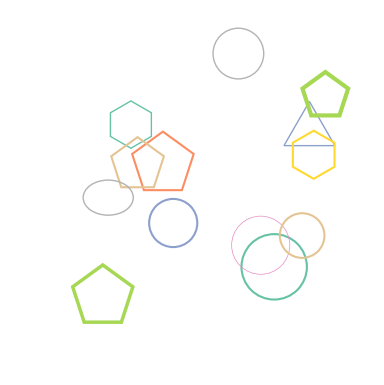[{"shape": "circle", "thickness": 1.5, "radius": 0.42, "center": [0.712, 0.307]}, {"shape": "hexagon", "thickness": 1, "radius": 0.31, "center": [0.34, 0.676]}, {"shape": "pentagon", "thickness": 1.5, "radius": 0.42, "center": [0.423, 0.574]}, {"shape": "triangle", "thickness": 1, "radius": 0.38, "center": [0.804, 0.66]}, {"shape": "circle", "thickness": 1.5, "radius": 0.31, "center": [0.45, 0.421]}, {"shape": "circle", "thickness": 0.5, "radius": 0.38, "center": [0.677, 0.363]}, {"shape": "pentagon", "thickness": 2.5, "radius": 0.41, "center": [0.267, 0.23]}, {"shape": "pentagon", "thickness": 3, "radius": 0.31, "center": [0.845, 0.751]}, {"shape": "hexagon", "thickness": 1.5, "radius": 0.31, "center": [0.815, 0.598]}, {"shape": "pentagon", "thickness": 1.5, "radius": 0.36, "center": [0.357, 0.572]}, {"shape": "circle", "thickness": 1.5, "radius": 0.29, "center": [0.785, 0.388]}, {"shape": "circle", "thickness": 1, "radius": 0.33, "center": [0.619, 0.861]}, {"shape": "oval", "thickness": 1, "radius": 0.33, "center": [0.281, 0.487]}]